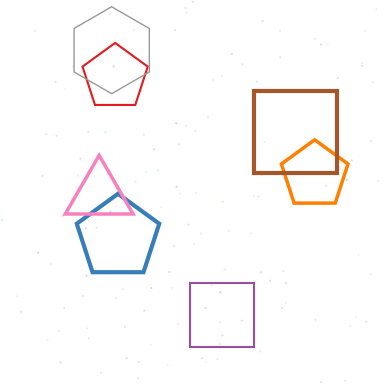[{"shape": "pentagon", "thickness": 1.5, "radius": 0.45, "center": [0.299, 0.799]}, {"shape": "pentagon", "thickness": 3, "radius": 0.56, "center": [0.307, 0.384]}, {"shape": "square", "thickness": 1.5, "radius": 0.42, "center": [0.576, 0.181]}, {"shape": "pentagon", "thickness": 2.5, "radius": 0.45, "center": [0.817, 0.546]}, {"shape": "square", "thickness": 3, "radius": 0.54, "center": [0.767, 0.657]}, {"shape": "triangle", "thickness": 2.5, "radius": 0.51, "center": [0.258, 0.495]}, {"shape": "hexagon", "thickness": 1, "radius": 0.56, "center": [0.29, 0.87]}]